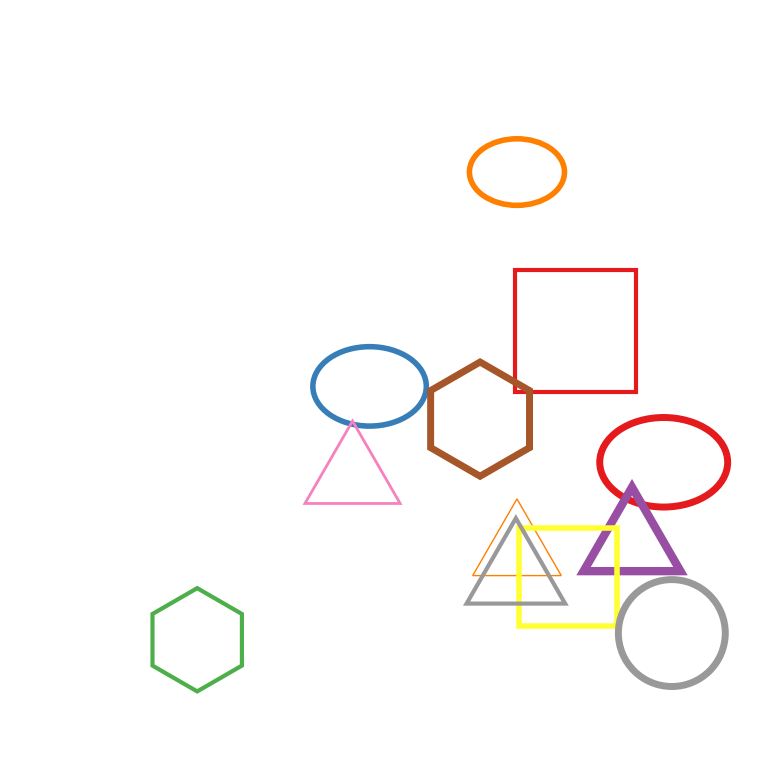[{"shape": "square", "thickness": 1.5, "radius": 0.4, "center": [0.748, 0.57]}, {"shape": "oval", "thickness": 2.5, "radius": 0.42, "center": [0.862, 0.4]}, {"shape": "oval", "thickness": 2, "radius": 0.37, "center": [0.48, 0.498]}, {"shape": "hexagon", "thickness": 1.5, "radius": 0.34, "center": [0.256, 0.169]}, {"shape": "triangle", "thickness": 3, "radius": 0.36, "center": [0.821, 0.295]}, {"shape": "oval", "thickness": 2, "radius": 0.31, "center": [0.671, 0.777]}, {"shape": "triangle", "thickness": 0.5, "radius": 0.33, "center": [0.671, 0.286]}, {"shape": "square", "thickness": 2, "radius": 0.32, "center": [0.738, 0.251]}, {"shape": "hexagon", "thickness": 2.5, "radius": 0.37, "center": [0.623, 0.456]}, {"shape": "triangle", "thickness": 1, "radius": 0.36, "center": [0.458, 0.382]}, {"shape": "circle", "thickness": 2.5, "radius": 0.35, "center": [0.873, 0.178]}, {"shape": "triangle", "thickness": 1.5, "radius": 0.37, "center": [0.67, 0.253]}]